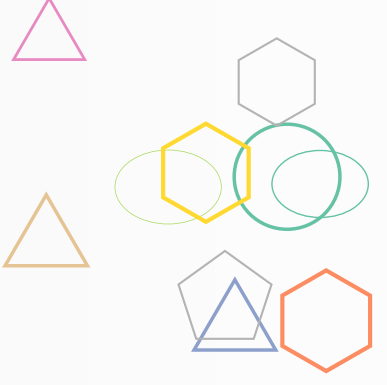[{"shape": "oval", "thickness": 1, "radius": 0.62, "center": [0.826, 0.522]}, {"shape": "circle", "thickness": 2.5, "radius": 0.68, "center": [0.741, 0.541]}, {"shape": "hexagon", "thickness": 3, "radius": 0.65, "center": [0.842, 0.167]}, {"shape": "triangle", "thickness": 2.5, "radius": 0.61, "center": [0.606, 0.152]}, {"shape": "triangle", "thickness": 2, "radius": 0.53, "center": [0.127, 0.898]}, {"shape": "oval", "thickness": 0.5, "radius": 0.69, "center": [0.434, 0.514]}, {"shape": "hexagon", "thickness": 3, "radius": 0.64, "center": [0.531, 0.551]}, {"shape": "triangle", "thickness": 2.5, "radius": 0.61, "center": [0.119, 0.371]}, {"shape": "pentagon", "thickness": 1.5, "radius": 0.63, "center": [0.581, 0.222]}, {"shape": "hexagon", "thickness": 1.5, "radius": 0.57, "center": [0.714, 0.787]}]